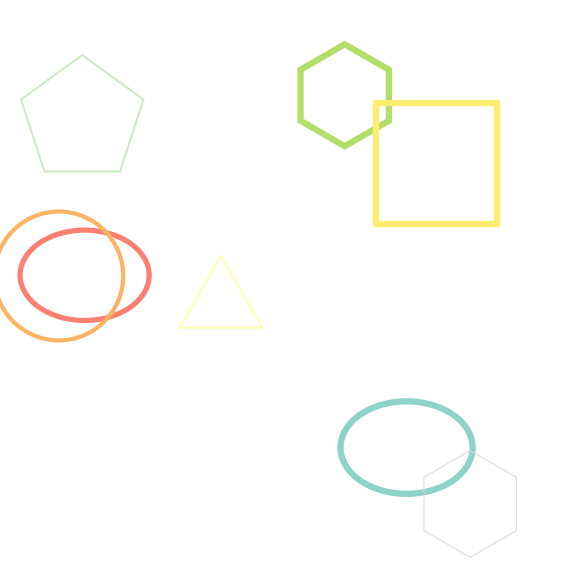[{"shape": "oval", "thickness": 3, "radius": 0.57, "center": [0.704, 0.224]}, {"shape": "triangle", "thickness": 1, "radius": 0.41, "center": [0.383, 0.473]}, {"shape": "oval", "thickness": 2.5, "radius": 0.56, "center": [0.147, 0.522]}, {"shape": "circle", "thickness": 2, "radius": 0.56, "center": [0.102, 0.521]}, {"shape": "hexagon", "thickness": 3, "radius": 0.44, "center": [0.597, 0.834]}, {"shape": "hexagon", "thickness": 0.5, "radius": 0.46, "center": [0.814, 0.126]}, {"shape": "pentagon", "thickness": 1, "radius": 0.56, "center": [0.142, 0.792]}, {"shape": "square", "thickness": 3, "radius": 0.52, "center": [0.756, 0.716]}]